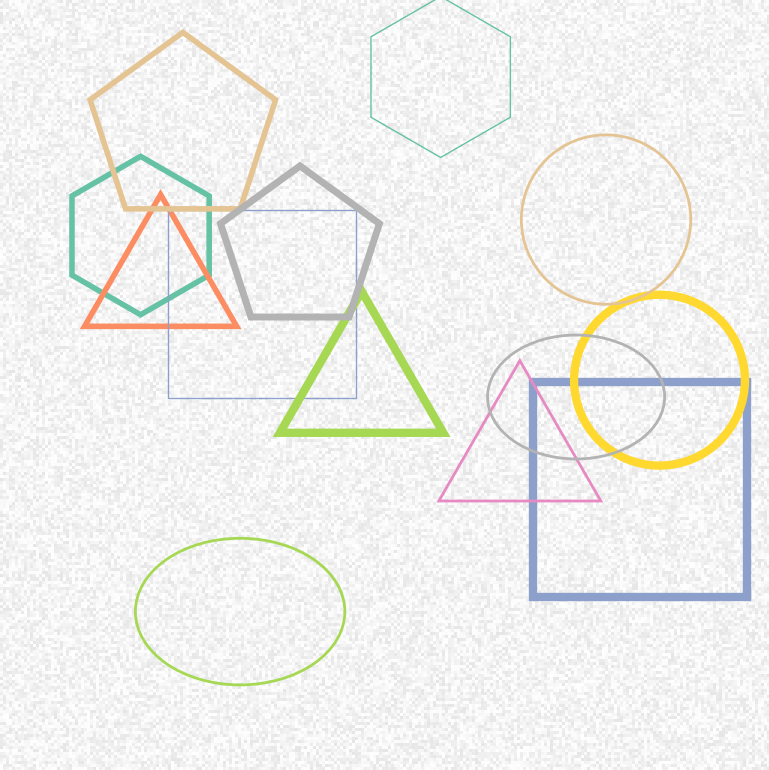[{"shape": "hexagon", "thickness": 0.5, "radius": 0.52, "center": [0.572, 0.9]}, {"shape": "hexagon", "thickness": 2, "radius": 0.51, "center": [0.183, 0.694]}, {"shape": "triangle", "thickness": 2, "radius": 0.57, "center": [0.209, 0.633]}, {"shape": "square", "thickness": 0.5, "radius": 0.61, "center": [0.341, 0.605]}, {"shape": "square", "thickness": 3, "radius": 0.7, "center": [0.831, 0.365]}, {"shape": "triangle", "thickness": 1, "radius": 0.61, "center": [0.675, 0.41]}, {"shape": "triangle", "thickness": 3, "radius": 0.61, "center": [0.47, 0.499]}, {"shape": "oval", "thickness": 1, "radius": 0.68, "center": [0.312, 0.206]}, {"shape": "circle", "thickness": 3, "radius": 0.55, "center": [0.856, 0.506]}, {"shape": "circle", "thickness": 1, "radius": 0.55, "center": [0.787, 0.715]}, {"shape": "pentagon", "thickness": 2, "radius": 0.63, "center": [0.237, 0.831]}, {"shape": "oval", "thickness": 1, "radius": 0.57, "center": [0.748, 0.484]}, {"shape": "pentagon", "thickness": 2.5, "radius": 0.54, "center": [0.39, 0.676]}]